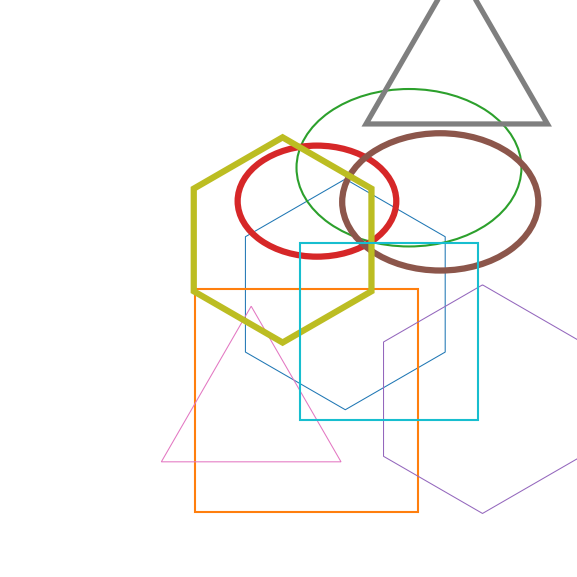[{"shape": "hexagon", "thickness": 0.5, "radius": 1.0, "center": [0.598, 0.489]}, {"shape": "square", "thickness": 1, "radius": 0.97, "center": [0.531, 0.306]}, {"shape": "oval", "thickness": 1, "radius": 0.97, "center": [0.708, 0.709]}, {"shape": "oval", "thickness": 3, "radius": 0.69, "center": [0.549, 0.651]}, {"shape": "hexagon", "thickness": 0.5, "radius": 0.99, "center": [0.836, 0.308]}, {"shape": "oval", "thickness": 3, "radius": 0.85, "center": [0.762, 0.65]}, {"shape": "triangle", "thickness": 0.5, "radius": 0.9, "center": [0.435, 0.289]}, {"shape": "triangle", "thickness": 2.5, "radius": 0.91, "center": [0.791, 0.875]}, {"shape": "hexagon", "thickness": 3, "radius": 0.89, "center": [0.489, 0.584]}, {"shape": "square", "thickness": 1, "radius": 0.77, "center": [0.674, 0.425]}]